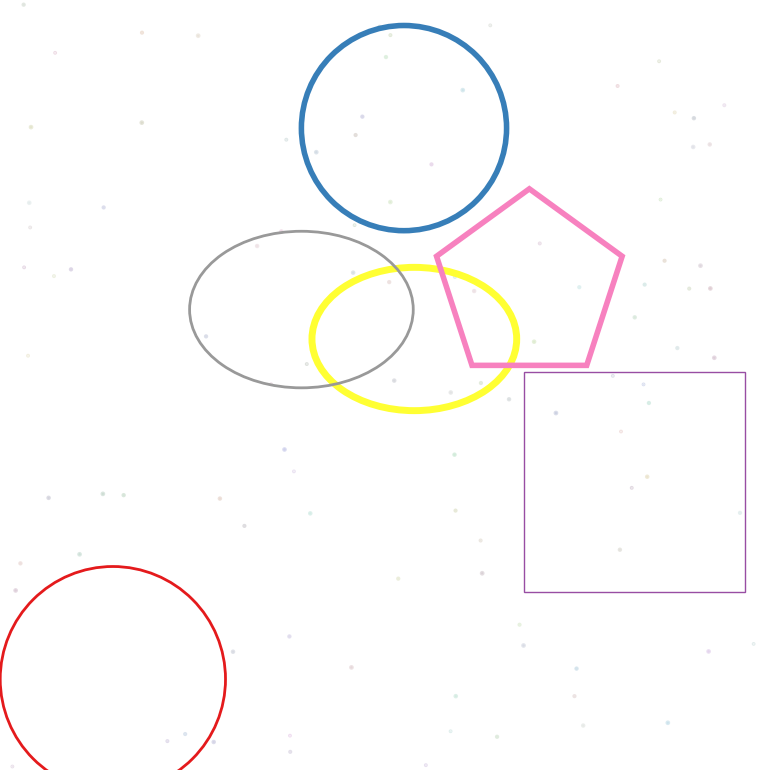[{"shape": "circle", "thickness": 1, "radius": 0.73, "center": [0.147, 0.118]}, {"shape": "circle", "thickness": 2, "radius": 0.67, "center": [0.525, 0.834]}, {"shape": "square", "thickness": 0.5, "radius": 0.72, "center": [0.824, 0.374]}, {"shape": "oval", "thickness": 2.5, "radius": 0.66, "center": [0.538, 0.56]}, {"shape": "pentagon", "thickness": 2, "radius": 0.63, "center": [0.687, 0.628]}, {"shape": "oval", "thickness": 1, "radius": 0.73, "center": [0.391, 0.598]}]